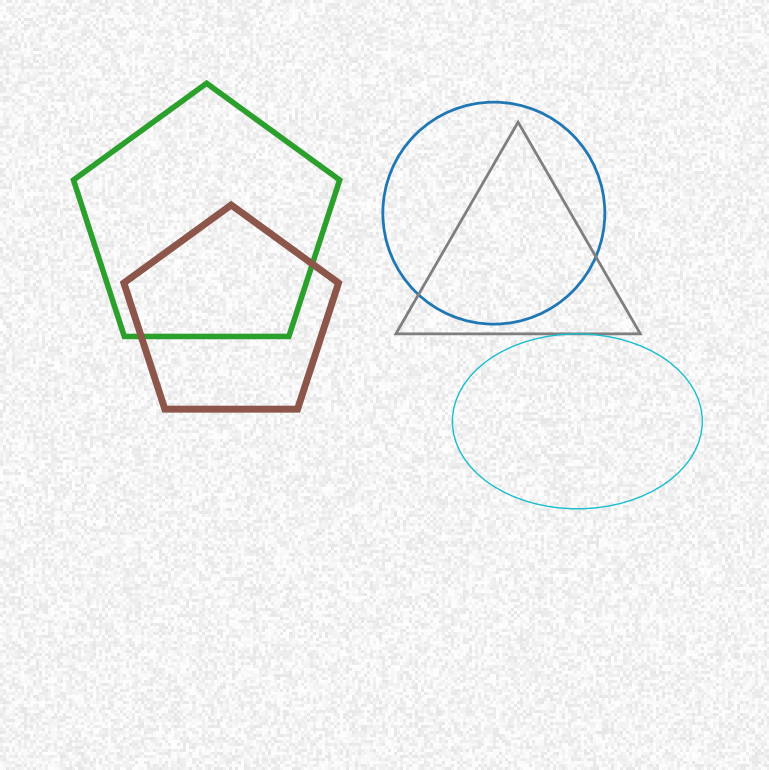[{"shape": "circle", "thickness": 1, "radius": 0.72, "center": [0.641, 0.723]}, {"shape": "pentagon", "thickness": 2, "radius": 0.91, "center": [0.268, 0.71]}, {"shape": "pentagon", "thickness": 2.5, "radius": 0.73, "center": [0.3, 0.587]}, {"shape": "triangle", "thickness": 1, "radius": 0.92, "center": [0.673, 0.658]}, {"shape": "oval", "thickness": 0.5, "radius": 0.81, "center": [0.75, 0.453]}]